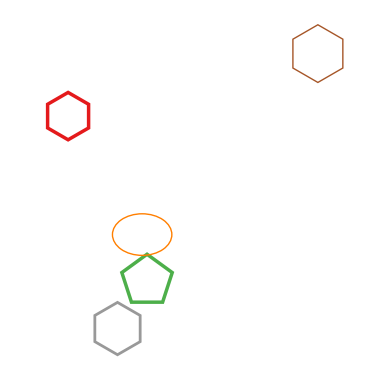[{"shape": "hexagon", "thickness": 2.5, "radius": 0.31, "center": [0.177, 0.698]}, {"shape": "pentagon", "thickness": 2.5, "radius": 0.34, "center": [0.382, 0.271]}, {"shape": "oval", "thickness": 1, "radius": 0.39, "center": [0.369, 0.391]}, {"shape": "hexagon", "thickness": 1, "radius": 0.37, "center": [0.826, 0.861]}, {"shape": "hexagon", "thickness": 2, "radius": 0.34, "center": [0.305, 0.147]}]